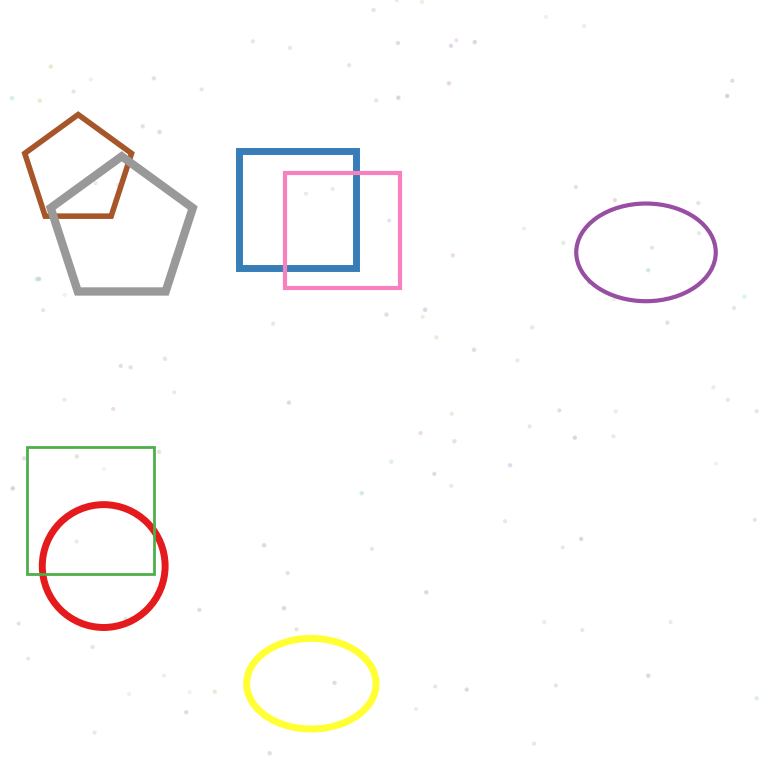[{"shape": "circle", "thickness": 2.5, "radius": 0.4, "center": [0.135, 0.265]}, {"shape": "square", "thickness": 2.5, "radius": 0.38, "center": [0.387, 0.728]}, {"shape": "square", "thickness": 1, "radius": 0.41, "center": [0.117, 0.337]}, {"shape": "oval", "thickness": 1.5, "radius": 0.45, "center": [0.839, 0.672]}, {"shape": "oval", "thickness": 2.5, "radius": 0.42, "center": [0.404, 0.112]}, {"shape": "pentagon", "thickness": 2, "radius": 0.36, "center": [0.102, 0.778]}, {"shape": "square", "thickness": 1.5, "radius": 0.37, "center": [0.445, 0.7]}, {"shape": "pentagon", "thickness": 3, "radius": 0.49, "center": [0.158, 0.7]}]